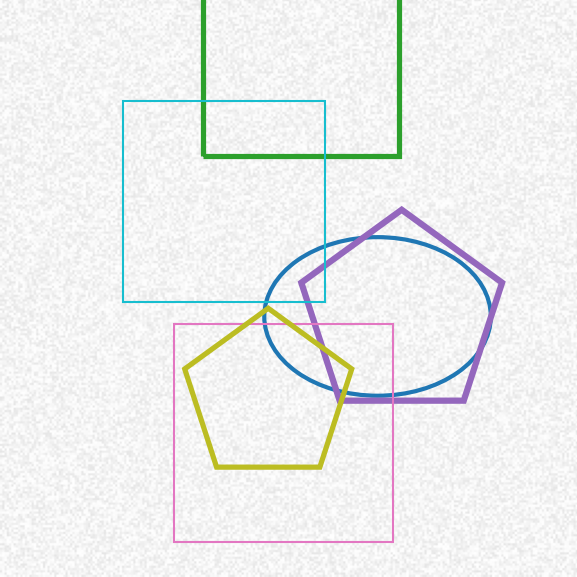[{"shape": "oval", "thickness": 2, "radius": 0.98, "center": [0.654, 0.451]}, {"shape": "square", "thickness": 2.5, "radius": 0.85, "center": [0.522, 0.899]}, {"shape": "pentagon", "thickness": 3, "radius": 0.91, "center": [0.696, 0.453]}, {"shape": "square", "thickness": 1, "radius": 0.95, "center": [0.491, 0.249]}, {"shape": "pentagon", "thickness": 2.5, "radius": 0.76, "center": [0.464, 0.313]}, {"shape": "square", "thickness": 1, "radius": 0.87, "center": [0.388, 0.651]}]